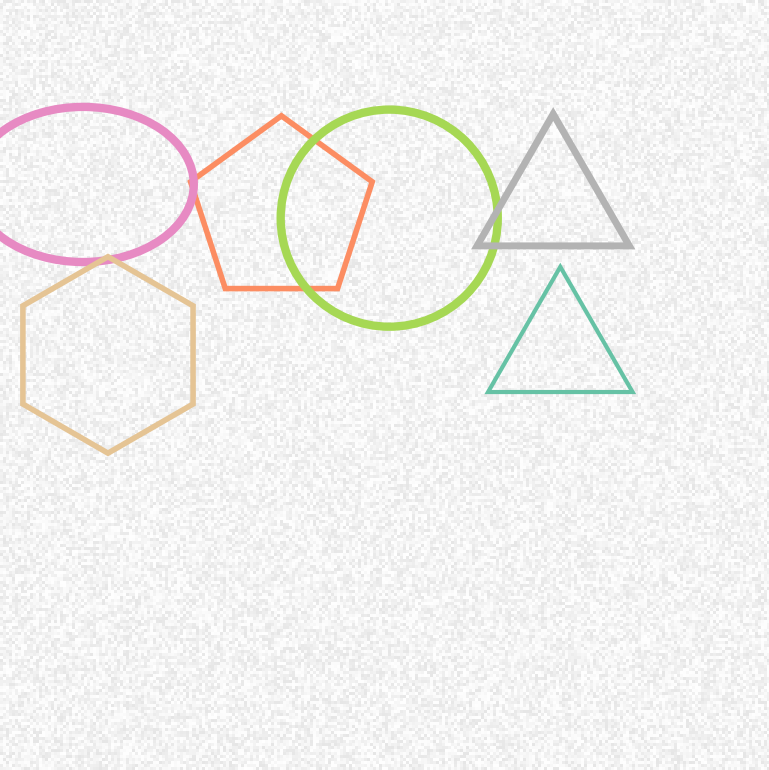[{"shape": "triangle", "thickness": 1.5, "radius": 0.54, "center": [0.728, 0.545]}, {"shape": "pentagon", "thickness": 2, "radius": 0.62, "center": [0.365, 0.726]}, {"shape": "oval", "thickness": 3, "radius": 0.72, "center": [0.108, 0.76]}, {"shape": "circle", "thickness": 3, "radius": 0.7, "center": [0.505, 0.717]}, {"shape": "hexagon", "thickness": 2, "radius": 0.64, "center": [0.14, 0.539]}, {"shape": "triangle", "thickness": 2.5, "radius": 0.57, "center": [0.718, 0.738]}]